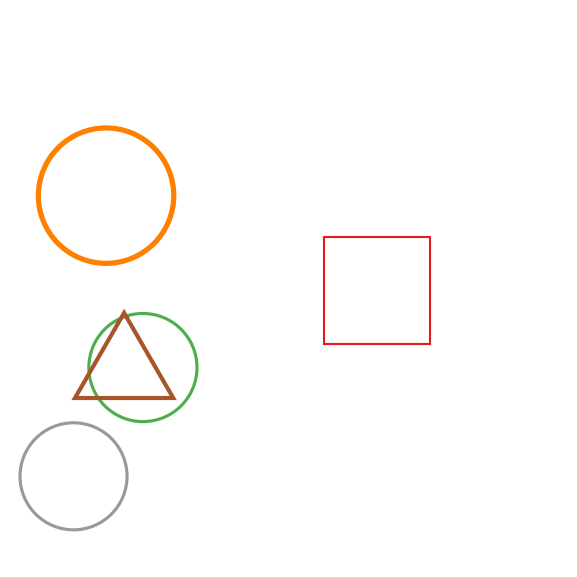[{"shape": "square", "thickness": 1, "radius": 0.46, "center": [0.653, 0.496]}, {"shape": "circle", "thickness": 1.5, "radius": 0.47, "center": [0.247, 0.363]}, {"shape": "circle", "thickness": 2.5, "radius": 0.59, "center": [0.184, 0.66]}, {"shape": "triangle", "thickness": 2, "radius": 0.49, "center": [0.215, 0.359]}, {"shape": "circle", "thickness": 1.5, "radius": 0.46, "center": [0.127, 0.174]}]